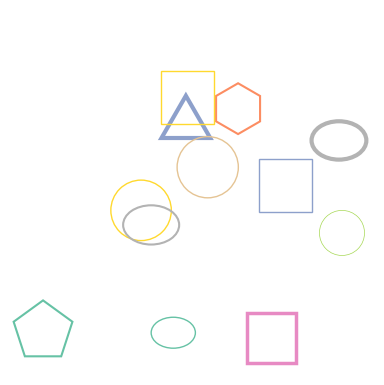[{"shape": "pentagon", "thickness": 1.5, "radius": 0.4, "center": [0.112, 0.139]}, {"shape": "oval", "thickness": 1, "radius": 0.29, "center": [0.45, 0.136]}, {"shape": "hexagon", "thickness": 1.5, "radius": 0.33, "center": [0.618, 0.718]}, {"shape": "square", "thickness": 1, "radius": 0.34, "center": [0.741, 0.518]}, {"shape": "triangle", "thickness": 3, "radius": 0.37, "center": [0.483, 0.678]}, {"shape": "square", "thickness": 2.5, "radius": 0.32, "center": [0.705, 0.122]}, {"shape": "circle", "thickness": 0.5, "radius": 0.29, "center": [0.888, 0.395]}, {"shape": "square", "thickness": 1, "radius": 0.35, "center": [0.487, 0.747]}, {"shape": "circle", "thickness": 1, "radius": 0.39, "center": [0.366, 0.454]}, {"shape": "circle", "thickness": 1, "radius": 0.4, "center": [0.54, 0.566]}, {"shape": "oval", "thickness": 1.5, "radius": 0.36, "center": [0.393, 0.416]}, {"shape": "oval", "thickness": 3, "radius": 0.36, "center": [0.88, 0.635]}]